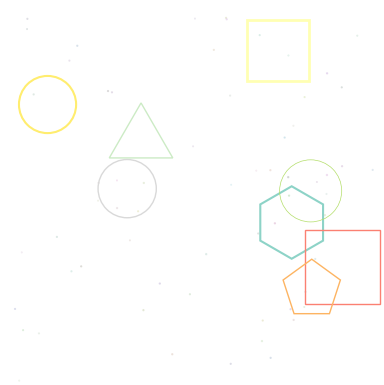[{"shape": "hexagon", "thickness": 1.5, "radius": 0.47, "center": [0.758, 0.422]}, {"shape": "square", "thickness": 2, "radius": 0.4, "center": [0.722, 0.869]}, {"shape": "square", "thickness": 1, "radius": 0.48, "center": [0.89, 0.307]}, {"shape": "pentagon", "thickness": 1, "radius": 0.39, "center": [0.81, 0.249]}, {"shape": "circle", "thickness": 0.5, "radius": 0.4, "center": [0.807, 0.504]}, {"shape": "circle", "thickness": 1, "radius": 0.38, "center": [0.33, 0.51]}, {"shape": "triangle", "thickness": 1, "radius": 0.48, "center": [0.366, 0.637]}, {"shape": "circle", "thickness": 1.5, "radius": 0.37, "center": [0.123, 0.729]}]